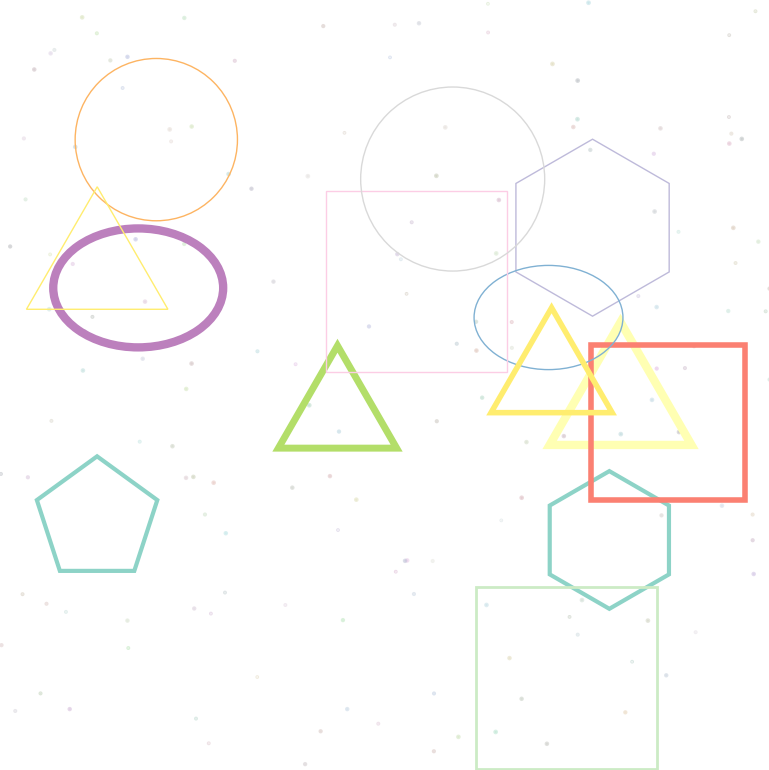[{"shape": "pentagon", "thickness": 1.5, "radius": 0.41, "center": [0.126, 0.325]}, {"shape": "hexagon", "thickness": 1.5, "radius": 0.45, "center": [0.791, 0.299]}, {"shape": "triangle", "thickness": 3, "radius": 0.53, "center": [0.806, 0.475]}, {"shape": "hexagon", "thickness": 0.5, "radius": 0.57, "center": [0.77, 0.704]}, {"shape": "square", "thickness": 2, "radius": 0.5, "center": [0.867, 0.451]}, {"shape": "oval", "thickness": 0.5, "radius": 0.48, "center": [0.712, 0.588]}, {"shape": "circle", "thickness": 0.5, "radius": 0.53, "center": [0.203, 0.819]}, {"shape": "triangle", "thickness": 2.5, "radius": 0.44, "center": [0.438, 0.462]}, {"shape": "square", "thickness": 0.5, "radius": 0.59, "center": [0.541, 0.634]}, {"shape": "circle", "thickness": 0.5, "radius": 0.6, "center": [0.588, 0.767]}, {"shape": "oval", "thickness": 3, "radius": 0.55, "center": [0.179, 0.626]}, {"shape": "square", "thickness": 1, "radius": 0.59, "center": [0.735, 0.119]}, {"shape": "triangle", "thickness": 2, "radius": 0.45, "center": [0.716, 0.509]}, {"shape": "triangle", "thickness": 0.5, "radius": 0.53, "center": [0.126, 0.651]}]